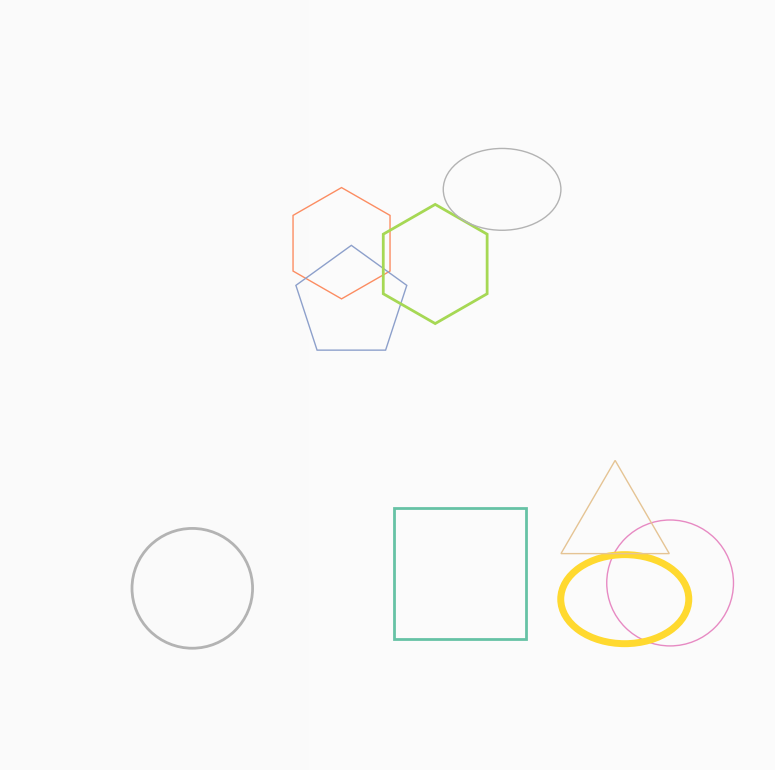[{"shape": "square", "thickness": 1, "radius": 0.43, "center": [0.594, 0.255]}, {"shape": "hexagon", "thickness": 0.5, "radius": 0.36, "center": [0.441, 0.684]}, {"shape": "pentagon", "thickness": 0.5, "radius": 0.38, "center": [0.453, 0.606]}, {"shape": "circle", "thickness": 0.5, "radius": 0.41, "center": [0.865, 0.243]}, {"shape": "hexagon", "thickness": 1, "radius": 0.39, "center": [0.562, 0.657]}, {"shape": "oval", "thickness": 2.5, "radius": 0.41, "center": [0.806, 0.222]}, {"shape": "triangle", "thickness": 0.5, "radius": 0.4, "center": [0.794, 0.321]}, {"shape": "oval", "thickness": 0.5, "radius": 0.38, "center": [0.648, 0.754]}, {"shape": "circle", "thickness": 1, "radius": 0.39, "center": [0.248, 0.236]}]